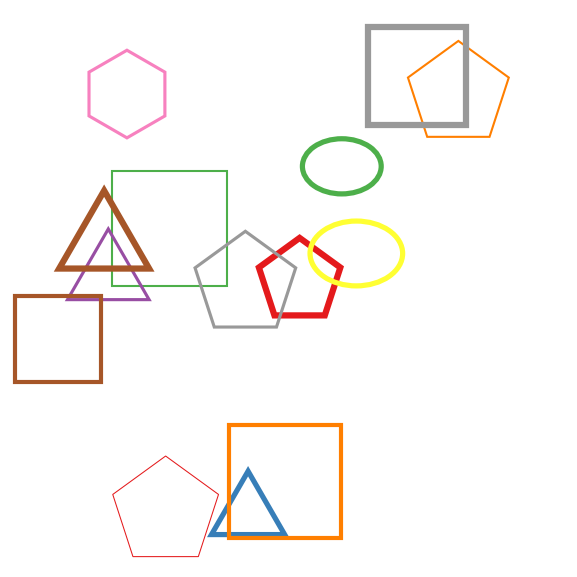[{"shape": "pentagon", "thickness": 0.5, "radius": 0.48, "center": [0.287, 0.113]}, {"shape": "pentagon", "thickness": 3, "radius": 0.37, "center": [0.519, 0.513]}, {"shape": "triangle", "thickness": 2.5, "radius": 0.37, "center": [0.43, 0.11]}, {"shape": "oval", "thickness": 2.5, "radius": 0.34, "center": [0.592, 0.711]}, {"shape": "square", "thickness": 1, "radius": 0.5, "center": [0.294, 0.603]}, {"shape": "triangle", "thickness": 1.5, "radius": 0.41, "center": [0.188, 0.521]}, {"shape": "square", "thickness": 2, "radius": 0.49, "center": [0.494, 0.166]}, {"shape": "pentagon", "thickness": 1, "radius": 0.46, "center": [0.794, 0.836]}, {"shape": "oval", "thickness": 2.5, "radius": 0.4, "center": [0.617, 0.56]}, {"shape": "triangle", "thickness": 3, "radius": 0.45, "center": [0.18, 0.579]}, {"shape": "square", "thickness": 2, "radius": 0.37, "center": [0.101, 0.412]}, {"shape": "hexagon", "thickness": 1.5, "radius": 0.38, "center": [0.22, 0.836]}, {"shape": "square", "thickness": 3, "radius": 0.42, "center": [0.722, 0.868]}, {"shape": "pentagon", "thickness": 1.5, "radius": 0.46, "center": [0.425, 0.507]}]